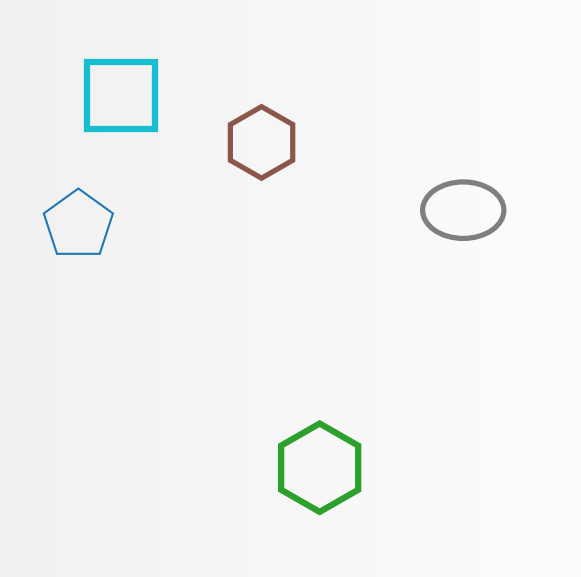[{"shape": "pentagon", "thickness": 1, "radius": 0.31, "center": [0.135, 0.61]}, {"shape": "hexagon", "thickness": 3, "radius": 0.38, "center": [0.55, 0.189]}, {"shape": "hexagon", "thickness": 2.5, "radius": 0.31, "center": [0.45, 0.753]}, {"shape": "oval", "thickness": 2.5, "radius": 0.35, "center": [0.797, 0.635]}, {"shape": "square", "thickness": 3, "radius": 0.29, "center": [0.208, 0.834]}]